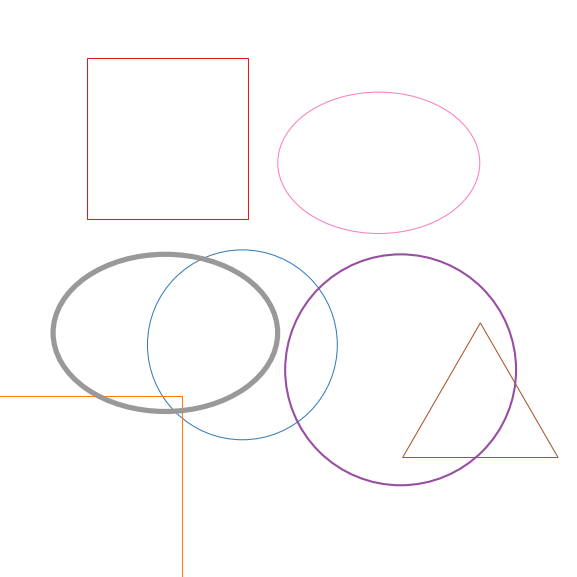[{"shape": "square", "thickness": 0.5, "radius": 0.7, "center": [0.29, 0.759]}, {"shape": "circle", "thickness": 0.5, "radius": 0.82, "center": [0.42, 0.402]}, {"shape": "circle", "thickness": 1, "radius": 1.0, "center": [0.694, 0.359]}, {"shape": "square", "thickness": 0.5, "radius": 0.86, "center": [0.144, 0.142]}, {"shape": "triangle", "thickness": 0.5, "radius": 0.78, "center": [0.832, 0.285]}, {"shape": "oval", "thickness": 0.5, "radius": 0.87, "center": [0.656, 0.717]}, {"shape": "oval", "thickness": 2.5, "radius": 0.97, "center": [0.286, 0.423]}]